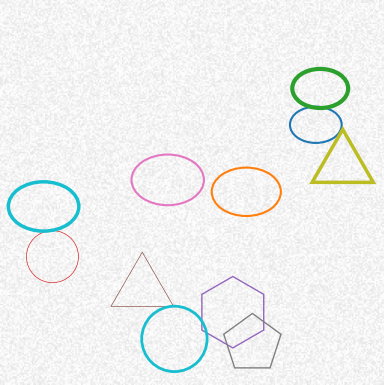[{"shape": "oval", "thickness": 1.5, "radius": 0.34, "center": [0.82, 0.676]}, {"shape": "oval", "thickness": 1.5, "radius": 0.45, "center": [0.64, 0.502]}, {"shape": "oval", "thickness": 3, "radius": 0.36, "center": [0.832, 0.77]}, {"shape": "circle", "thickness": 0.5, "radius": 0.34, "center": [0.136, 0.333]}, {"shape": "hexagon", "thickness": 1, "radius": 0.46, "center": [0.605, 0.189]}, {"shape": "triangle", "thickness": 0.5, "radius": 0.47, "center": [0.37, 0.251]}, {"shape": "oval", "thickness": 1.5, "radius": 0.47, "center": [0.436, 0.533]}, {"shape": "pentagon", "thickness": 1, "radius": 0.39, "center": [0.656, 0.108]}, {"shape": "triangle", "thickness": 2.5, "radius": 0.46, "center": [0.89, 0.572]}, {"shape": "circle", "thickness": 2, "radius": 0.42, "center": [0.453, 0.12]}, {"shape": "oval", "thickness": 2.5, "radius": 0.46, "center": [0.113, 0.464]}]